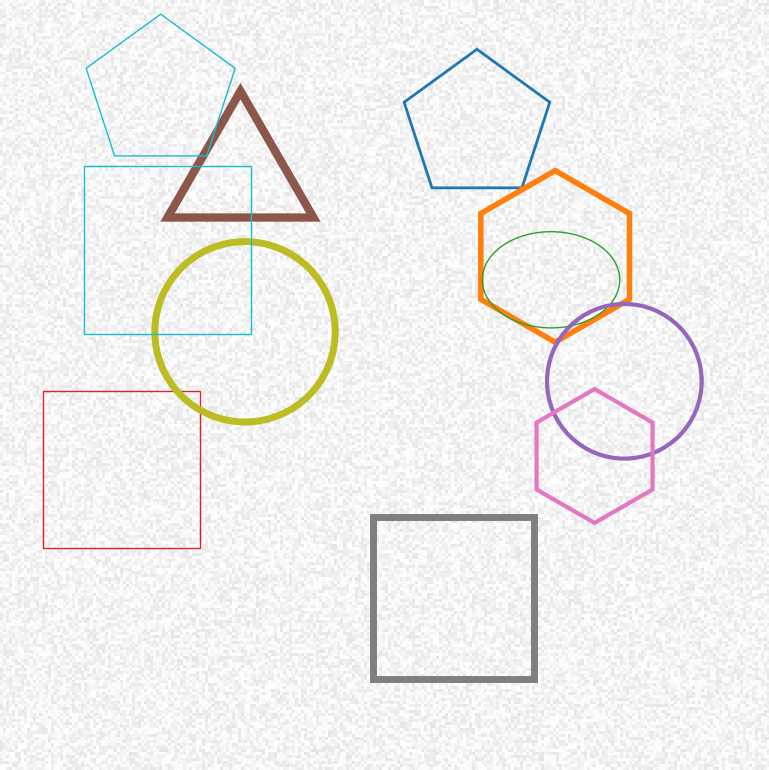[{"shape": "pentagon", "thickness": 1, "radius": 0.5, "center": [0.619, 0.837]}, {"shape": "hexagon", "thickness": 2, "radius": 0.56, "center": [0.721, 0.667]}, {"shape": "oval", "thickness": 0.5, "radius": 0.45, "center": [0.716, 0.637]}, {"shape": "square", "thickness": 0.5, "radius": 0.51, "center": [0.158, 0.39]}, {"shape": "circle", "thickness": 1.5, "radius": 0.5, "center": [0.811, 0.505]}, {"shape": "triangle", "thickness": 3, "radius": 0.55, "center": [0.312, 0.772]}, {"shape": "hexagon", "thickness": 1.5, "radius": 0.43, "center": [0.772, 0.408]}, {"shape": "square", "thickness": 2.5, "radius": 0.52, "center": [0.589, 0.223]}, {"shape": "circle", "thickness": 2.5, "radius": 0.59, "center": [0.318, 0.569]}, {"shape": "pentagon", "thickness": 0.5, "radius": 0.51, "center": [0.209, 0.88]}, {"shape": "square", "thickness": 0.5, "radius": 0.54, "center": [0.217, 0.675]}]